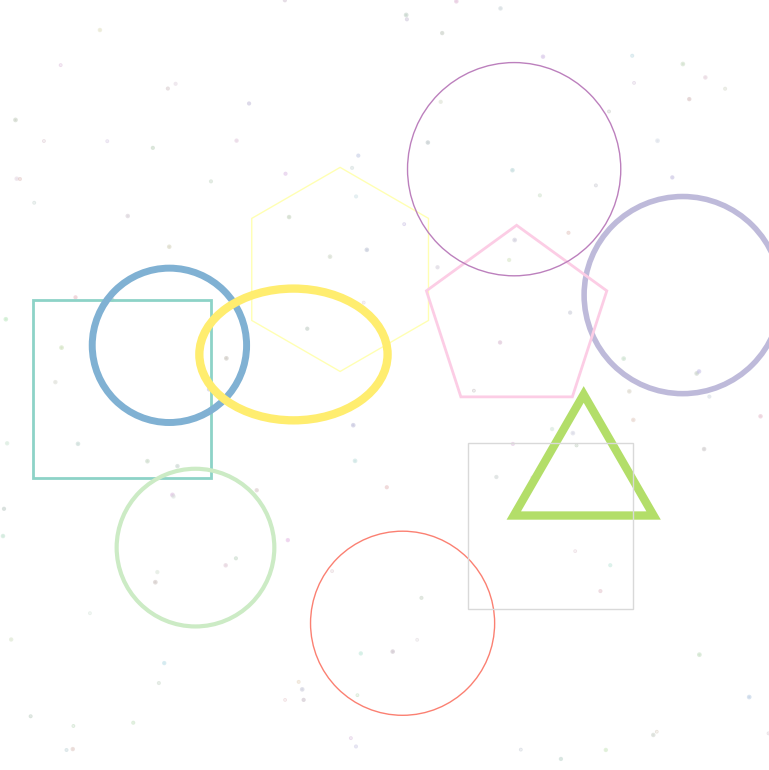[{"shape": "square", "thickness": 1, "radius": 0.58, "center": [0.158, 0.495]}, {"shape": "hexagon", "thickness": 0.5, "radius": 0.66, "center": [0.442, 0.65]}, {"shape": "circle", "thickness": 2, "radius": 0.64, "center": [0.887, 0.617]}, {"shape": "circle", "thickness": 0.5, "radius": 0.6, "center": [0.523, 0.191]}, {"shape": "circle", "thickness": 2.5, "radius": 0.5, "center": [0.22, 0.552]}, {"shape": "triangle", "thickness": 3, "radius": 0.52, "center": [0.758, 0.383]}, {"shape": "pentagon", "thickness": 1, "radius": 0.62, "center": [0.671, 0.584]}, {"shape": "square", "thickness": 0.5, "radius": 0.54, "center": [0.715, 0.317]}, {"shape": "circle", "thickness": 0.5, "radius": 0.69, "center": [0.668, 0.78]}, {"shape": "circle", "thickness": 1.5, "radius": 0.51, "center": [0.254, 0.289]}, {"shape": "oval", "thickness": 3, "radius": 0.61, "center": [0.381, 0.54]}]